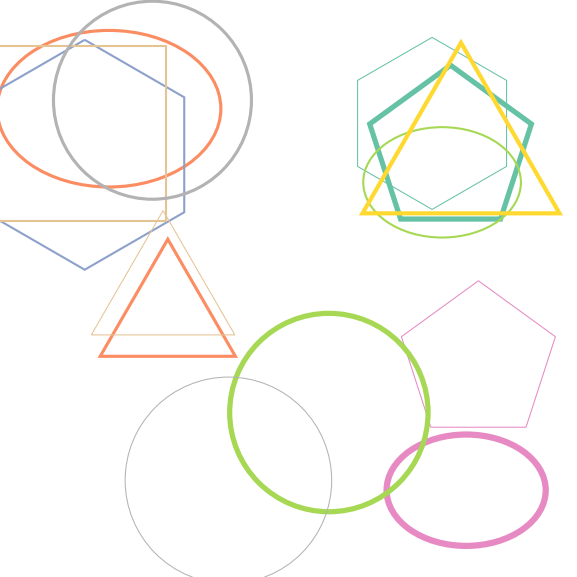[{"shape": "pentagon", "thickness": 2.5, "radius": 0.74, "center": [0.78, 0.739]}, {"shape": "hexagon", "thickness": 0.5, "radius": 0.74, "center": [0.748, 0.785]}, {"shape": "triangle", "thickness": 1.5, "radius": 0.68, "center": [0.291, 0.45]}, {"shape": "oval", "thickness": 1.5, "radius": 0.97, "center": [0.189, 0.811]}, {"shape": "hexagon", "thickness": 1, "radius": 1.0, "center": [0.147, 0.731]}, {"shape": "oval", "thickness": 3, "radius": 0.69, "center": [0.807, 0.15]}, {"shape": "pentagon", "thickness": 0.5, "radius": 0.7, "center": [0.828, 0.373]}, {"shape": "oval", "thickness": 1, "radius": 0.68, "center": [0.766, 0.683]}, {"shape": "circle", "thickness": 2.5, "radius": 0.86, "center": [0.569, 0.285]}, {"shape": "triangle", "thickness": 2, "radius": 0.98, "center": [0.798, 0.728]}, {"shape": "square", "thickness": 1, "radius": 0.76, "center": [0.135, 0.768]}, {"shape": "triangle", "thickness": 0.5, "radius": 0.72, "center": [0.282, 0.491]}, {"shape": "circle", "thickness": 0.5, "radius": 0.89, "center": [0.396, 0.167]}, {"shape": "circle", "thickness": 1.5, "radius": 0.86, "center": [0.264, 0.826]}]